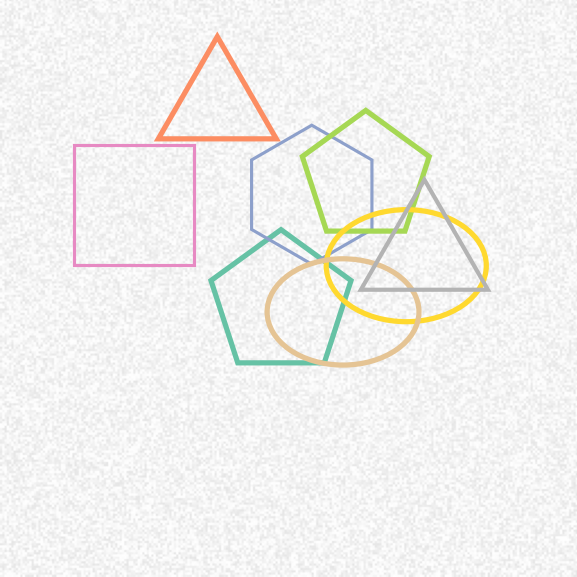[{"shape": "pentagon", "thickness": 2.5, "radius": 0.64, "center": [0.487, 0.474]}, {"shape": "triangle", "thickness": 2.5, "radius": 0.59, "center": [0.376, 0.818]}, {"shape": "hexagon", "thickness": 1.5, "radius": 0.6, "center": [0.54, 0.662]}, {"shape": "square", "thickness": 1.5, "radius": 0.52, "center": [0.231, 0.644]}, {"shape": "pentagon", "thickness": 2.5, "radius": 0.58, "center": [0.633, 0.692]}, {"shape": "oval", "thickness": 2.5, "radius": 0.69, "center": [0.703, 0.539]}, {"shape": "oval", "thickness": 2.5, "radius": 0.66, "center": [0.594, 0.459]}, {"shape": "triangle", "thickness": 2, "radius": 0.64, "center": [0.735, 0.561]}]